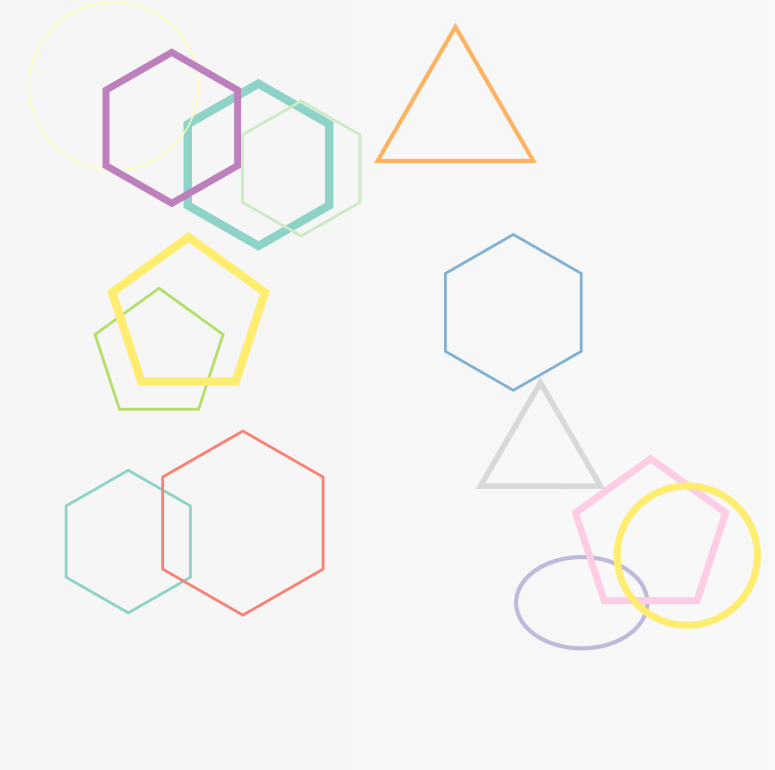[{"shape": "hexagon", "thickness": 3, "radius": 0.53, "center": [0.334, 0.786]}, {"shape": "hexagon", "thickness": 1, "radius": 0.46, "center": [0.166, 0.297]}, {"shape": "circle", "thickness": 0.5, "radius": 0.55, "center": [0.147, 0.888]}, {"shape": "oval", "thickness": 1.5, "radius": 0.42, "center": [0.751, 0.217]}, {"shape": "hexagon", "thickness": 1, "radius": 0.6, "center": [0.313, 0.321]}, {"shape": "hexagon", "thickness": 1, "radius": 0.51, "center": [0.662, 0.594]}, {"shape": "triangle", "thickness": 1.5, "radius": 0.58, "center": [0.588, 0.849]}, {"shape": "pentagon", "thickness": 1, "radius": 0.43, "center": [0.205, 0.539]}, {"shape": "pentagon", "thickness": 2.5, "radius": 0.51, "center": [0.839, 0.302]}, {"shape": "triangle", "thickness": 2, "radius": 0.45, "center": [0.697, 0.413]}, {"shape": "hexagon", "thickness": 2.5, "radius": 0.49, "center": [0.222, 0.834]}, {"shape": "hexagon", "thickness": 1, "radius": 0.44, "center": [0.389, 0.781]}, {"shape": "pentagon", "thickness": 3, "radius": 0.52, "center": [0.243, 0.588]}, {"shape": "circle", "thickness": 2.5, "radius": 0.45, "center": [0.887, 0.278]}]